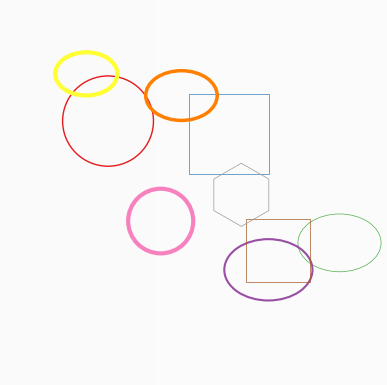[{"shape": "circle", "thickness": 1, "radius": 0.59, "center": [0.279, 0.685]}, {"shape": "square", "thickness": 0.5, "radius": 0.52, "center": [0.591, 0.652]}, {"shape": "oval", "thickness": 0.5, "radius": 0.54, "center": [0.876, 0.369]}, {"shape": "oval", "thickness": 1.5, "radius": 0.57, "center": [0.693, 0.299]}, {"shape": "oval", "thickness": 2.5, "radius": 0.46, "center": [0.468, 0.752]}, {"shape": "oval", "thickness": 3, "radius": 0.4, "center": [0.223, 0.808]}, {"shape": "square", "thickness": 0.5, "radius": 0.41, "center": [0.718, 0.349]}, {"shape": "circle", "thickness": 3, "radius": 0.42, "center": [0.415, 0.426]}, {"shape": "hexagon", "thickness": 0.5, "radius": 0.41, "center": [0.623, 0.494]}]